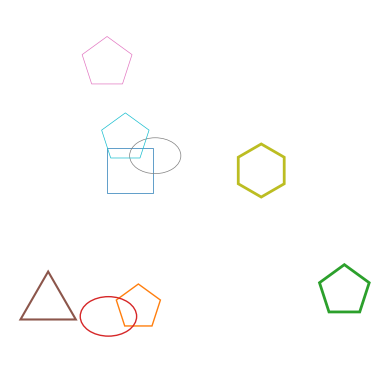[{"shape": "square", "thickness": 0.5, "radius": 0.3, "center": [0.337, 0.557]}, {"shape": "pentagon", "thickness": 1, "radius": 0.3, "center": [0.359, 0.202]}, {"shape": "pentagon", "thickness": 2, "radius": 0.34, "center": [0.894, 0.245]}, {"shape": "oval", "thickness": 1, "radius": 0.37, "center": [0.282, 0.178]}, {"shape": "triangle", "thickness": 1.5, "radius": 0.41, "center": [0.125, 0.212]}, {"shape": "pentagon", "thickness": 0.5, "radius": 0.34, "center": [0.278, 0.837]}, {"shape": "oval", "thickness": 0.5, "radius": 0.33, "center": [0.403, 0.596]}, {"shape": "hexagon", "thickness": 2, "radius": 0.34, "center": [0.679, 0.557]}, {"shape": "pentagon", "thickness": 0.5, "radius": 0.32, "center": [0.326, 0.642]}]